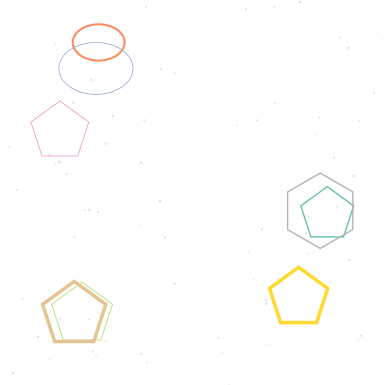[{"shape": "pentagon", "thickness": 1, "radius": 0.36, "center": [0.85, 0.443]}, {"shape": "oval", "thickness": 1.5, "radius": 0.34, "center": [0.256, 0.89]}, {"shape": "oval", "thickness": 0.5, "radius": 0.48, "center": [0.249, 0.822]}, {"shape": "pentagon", "thickness": 0.5, "radius": 0.4, "center": [0.155, 0.659]}, {"shape": "pentagon", "thickness": 0.5, "radius": 0.42, "center": [0.213, 0.184]}, {"shape": "pentagon", "thickness": 2.5, "radius": 0.4, "center": [0.776, 0.226]}, {"shape": "pentagon", "thickness": 2.5, "radius": 0.43, "center": [0.193, 0.183]}, {"shape": "hexagon", "thickness": 1, "radius": 0.49, "center": [0.832, 0.453]}]